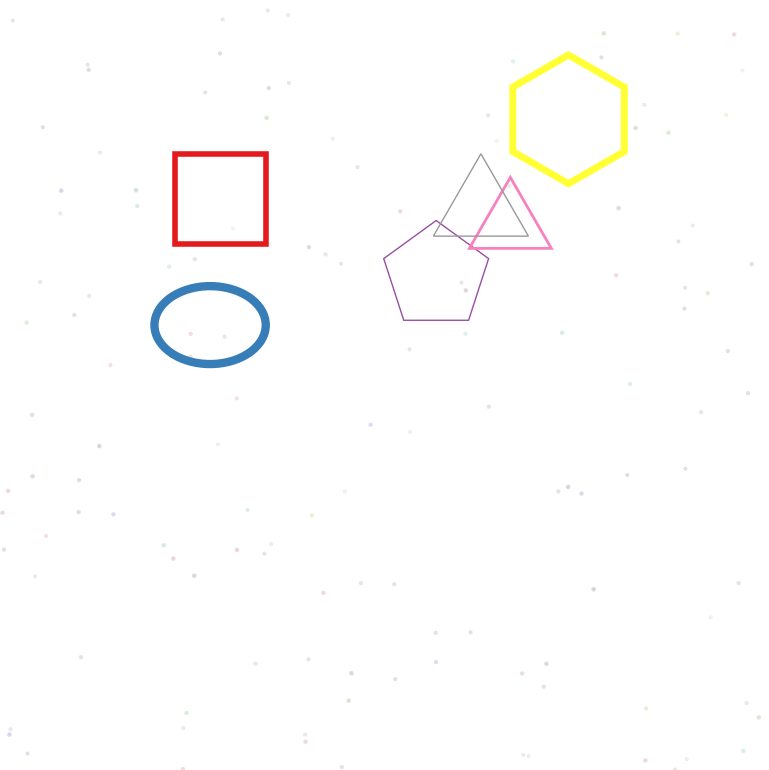[{"shape": "square", "thickness": 2, "radius": 0.29, "center": [0.286, 0.742]}, {"shape": "oval", "thickness": 3, "radius": 0.36, "center": [0.273, 0.578]}, {"shape": "pentagon", "thickness": 0.5, "radius": 0.36, "center": [0.566, 0.642]}, {"shape": "hexagon", "thickness": 2.5, "radius": 0.42, "center": [0.738, 0.845]}, {"shape": "triangle", "thickness": 1, "radius": 0.31, "center": [0.663, 0.708]}, {"shape": "triangle", "thickness": 0.5, "radius": 0.36, "center": [0.625, 0.729]}]